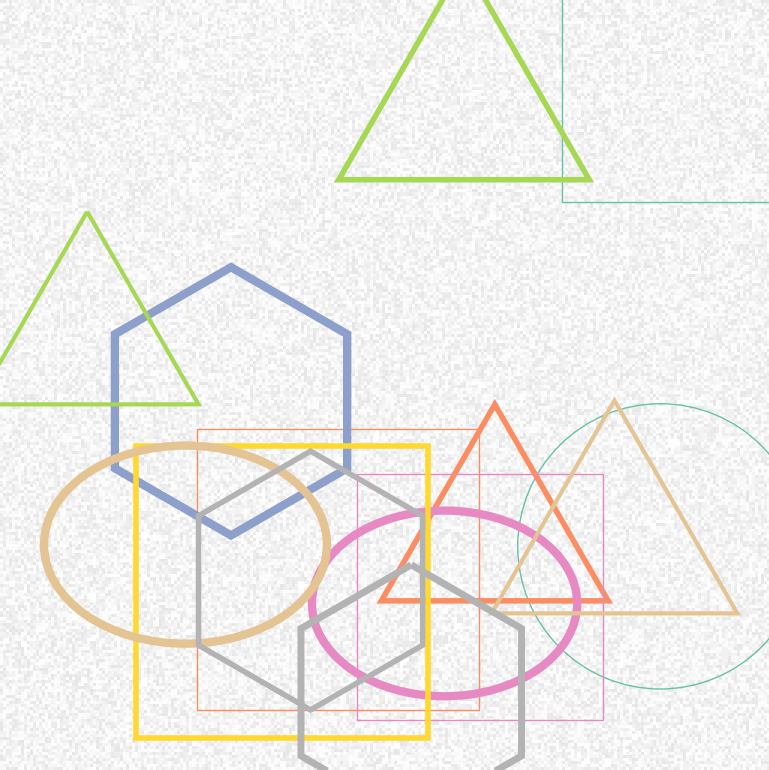[{"shape": "square", "thickness": 0.5, "radius": 0.79, "center": [0.888, 0.896]}, {"shape": "circle", "thickness": 0.5, "radius": 0.93, "center": [0.858, 0.29]}, {"shape": "square", "thickness": 0.5, "radius": 0.91, "center": [0.439, 0.261]}, {"shape": "triangle", "thickness": 2, "radius": 0.85, "center": [0.643, 0.305]}, {"shape": "hexagon", "thickness": 3, "radius": 0.87, "center": [0.3, 0.479]}, {"shape": "oval", "thickness": 3, "radius": 0.86, "center": [0.577, 0.216]}, {"shape": "square", "thickness": 0.5, "radius": 0.8, "center": [0.623, 0.225]}, {"shape": "triangle", "thickness": 1.5, "radius": 0.83, "center": [0.113, 0.558]}, {"shape": "triangle", "thickness": 2, "radius": 0.94, "center": [0.603, 0.861]}, {"shape": "square", "thickness": 2, "radius": 0.95, "center": [0.366, 0.231]}, {"shape": "oval", "thickness": 3, "radius": 0.92, "center": [0.241, 0.293]}, {"shape": "triangle", "thickness": 1.5, "radius": 0.92, "center": [0.798, 0.296]}, {"shape": "hexagon", "thickness": 2.5, "radius": 0.83, "center": [0.534, 0.101]}, {"shape": "hexagon", "thickness": 2, "radius": 0.84, "center": [0.403, 0.246]}]